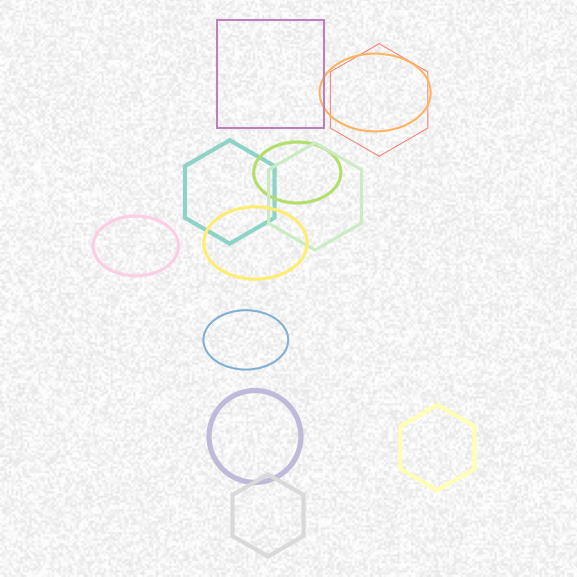[{"shape": "hexagon", "thickness": 2, "radius": 0.45, "center": [0.398, 0.667]}, {"shape": "hexagon", "thickness": 2, "radius": 0.37, "center": [0.758, 0.224]}, {"shape": "circle", "thickness": 2.5, "radius": 0.4, "center": [0.442, 0.243]}, {"shape": "hexagon", "thickness": 0.5, "radius": 0.49, "center": [0.656, 0.826]}, {"shape": "oval", "thickness": 1, "radius": 0.37, "center": [0.426, 0.411]}, {"shape": "oval", "thickness": 1, "radius": 0.48, "center": [0.65, 0.839]}, {"shape": "oval", "thickness": 1.5, "radius": 0.38, "center": [0.515, 0.7]}, {"shape": "oval", "thickness": 1.5, "radius": 0.37, "center": [0.235, 0.573]}, {"shape": "hexagon", "thickness": 2, "radius": 0.36, "center": [0.464, 0.107]}, {"shape": "square", "thickness": 1, "radius": 0.47, "center": [0.469, 0.871]}, {"shape": "hexagon", "thickness": 1.5, "radius": 0.46, "center": [0.545, 0.659]}, {"shape": "oval", "thickness": 1.5, "radius": 0.45, "center": [0.442, 0.578]}]